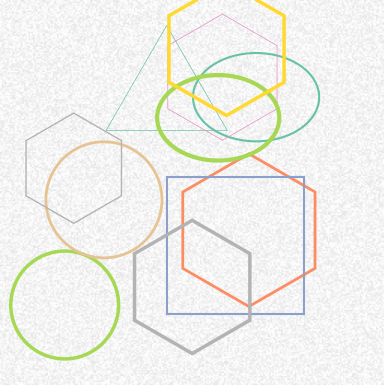[{"shape": "oval", "thickness": 1.5, "radius": 0.82, "center": [0.665, 0.748]}, {"shape": "triangle", "thickness": 0.5, "radius": 0.91, "center": [0.433, 0.752]}, {"shape": "hexagon", "thickness": 2, "radius": 0.99, "center": [0.647, 0.402]}, {"shape": "square", "thickness": 1.5, "radius": 0.89, "center": [0.612, 0.363]}, {"shape": "hexagon", "thickness": 0.5, "radius": 0.82, "center": [0.578, 0.8]}, {"shape": "oval", "thickness": 3, "radius": 0.79, "center": [0.567, 0.694]}, {"shape": "circle", "thickness": 2.5, "radius": 0.7, "center": [0.168, 0.208]}, {"shape": "hexagon", "thickness": 2.5, "radius": 0.86, "center": [0.588, 0.873]}, {"shape": "circle", "thickness": 2, "radius": 0.75, "center": [0.27, 0.481]}, {"shape": "hexagon", "thickness": 2.5, "radius": 0.86, "center": [0.499, 0.255]}, {"shape": "hexagon", "thickness": 1, "radius": 0.72, "center": [0.192, 0.563]}]